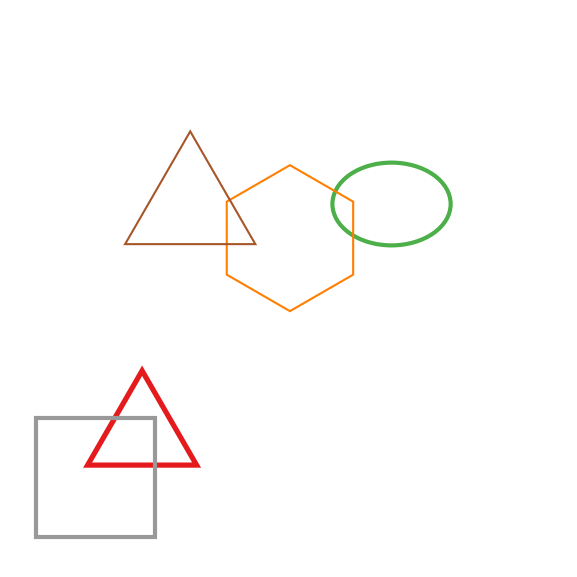[{"shape": "triangle", "thickness": 2.5, "radius": 0.54, "center": [0.246, 0.248]}, {"shape": "oval", "thickness": 2, "radius": 0.51, "center": [0.678, 0.646]}, {"shape": "hexagon", "thickness": 1, "radius": 0.63, "center": [0.502, 0.587]}, {"shape": "triangle", "thickness": 1, "radius": 0.65, "center": [0.329, 0.641]}, {"shape": "square", "thickness": 2, "radius": 0.51, "center": [0.165, 0.172]}]